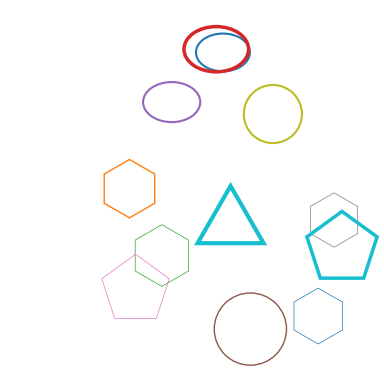[{"shape": "oval", "thickness": 1.5, "radius": 0.35, "center": [0.579, 0.864]}, {"shape": "hexagon", "thickness": 0.5, "radius": 0.36, "center": [0.826, 0.179]}, {"shape": "hexagon", "thickness": 1, "radius": 0.38, "center": [0.336, 0.51]}, {"shape": "hexagon", "thickness": 0.5, "radius": 0.4, "center": [0.421, 0.336]}, {"shape": "oval", "thickness": 2.5, "radius": 0.42, "center": [0.562, 0.872]}, {"shape": "oval", "thickness": 1.5, "radius": 0.37, "center": [0.446, 0.735]}, {"shape": "circle", "thickness": 1, "radius": 0.47, "center": [0.65, 0.145]}, {"shape": "pentagon", "thickness": 0.5, "radius": 0.46, "center": [0.352, 0.247]}, {"shape": "hexagon", "thickness": 0.5, "radius": 0.35, "center": [0.868, 0.429]}, {"shape": "circle", "thickness": 1.5, "radius": 0.38, "center": [0.709, 0.704]}, {"shape": "pentagon", "thickness": 2.5, "radius": 0.48, "center": [0.888, 0.355]}, {"shape": "triangle", "thickness": 3, "radius": 0.49, "center": [0.599, 0.418]}]